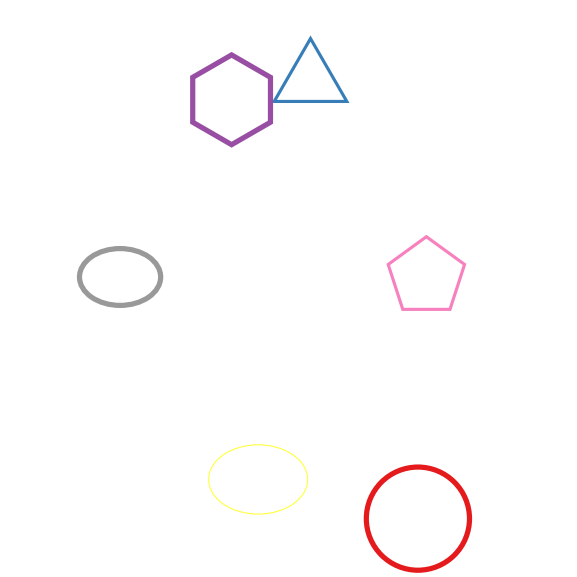[{"shape": "circle", "thickness": 2.5, "radius": 0.45, "center": [0.724, 0.101]}, {"shape": "triangle", "thickness": 1.5, "radius": 0.36, "center": [0.538, 0.86]}, {"shape": "hexagon", "thickness": 2.5, "radius": 0.39, "center": [0.401, 0.826]}, {"shape": "oval", "thickness": 0.5, "radius": 0.43, "center": [0.447, 0.169]}, {"shape": "pentagon", "thickness": 1.5, "radius": 0.35, "center": [0.738, 0.52]}, {"shape": "oval", "thickness": 2.5, "radius": 0.35, "center": [0.208, 0.52]}]